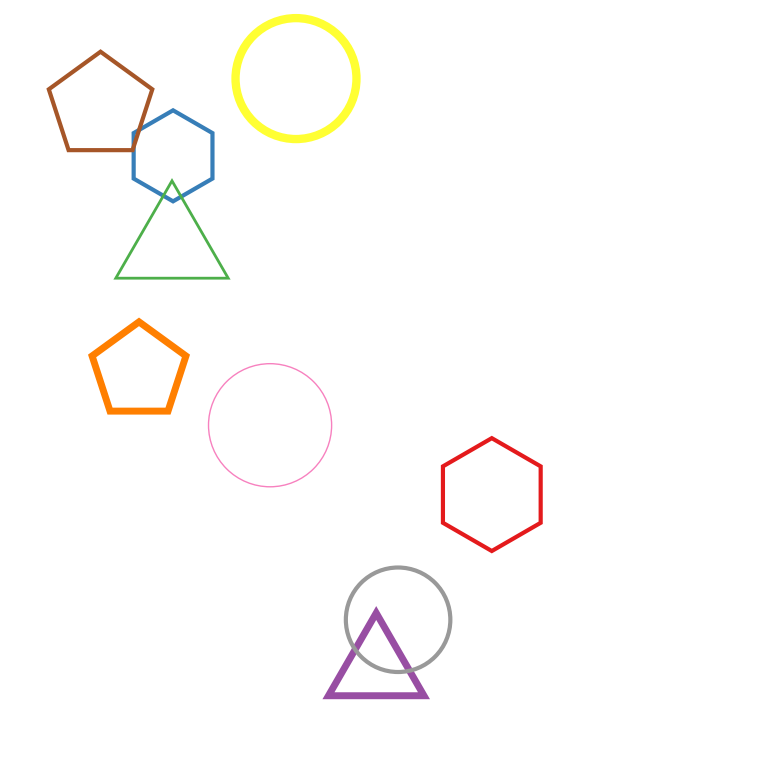[{"shape": "hexagon", "thickness": 1.5, "radius": 0.37, "center": [0.639, 0.358]}, {"shape": "hexagon", "thickness": 1.5, "radius": 0.3, "center": [0.225, 0.798]}, {"shape": "triangle", "thickness": 1, "radius": 0.42, "center": [0.223, 0.681]}, {"shape": "triangle", "thickness": 2.5, "radius": 0.36, "center": [0.489, 0.132]}, {"shape": "pentagon", "thickness": 2.5, "radius": 0.32, "center": [0.181, 0.518]}, {"shape": "circle", "thickness": 3, "radius": 0.39, "center": [0.384, 0.898]}, {"shape": "pentagon", "thickness": 1.5, "radius": 0.35, "center": [0.131, 0.862]}, {"shape": "circle", "thickness": 0.5, "radius": 0.4, "center": [0.351, 0.448]}, {"shape": "circle", "thickness": 1.5, "radius": 0.34, "center": [0.517, 0.195]}]